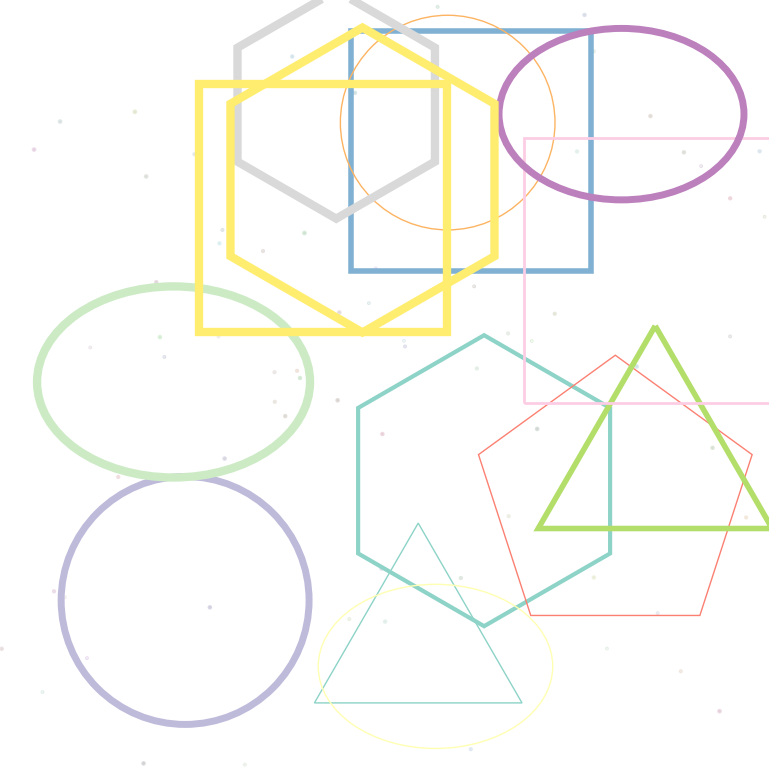[{"shape": "hexagon", "thickness": 1.5, "radius": 0.94, "center": [0.629, 0.376]}, {"shape": "triangle", "thickness": 0.5, "radius": 0.78, "center": [0.543, 0.165]}, {"shape": "oval", "thickness": 0.5, "radius": 0.76, "center": [0.566, 0.135]}, {"shape": "circle", "thickness": 2.5, "radius": 0.8, "center": [0.24, 0.22]}, {"shape": "pentagon", "thickness": 0.5, "radius": 0.93, "center": [0.799, 0.352]}, {"shape": "square", "thickness": 2, "radius": 0.78, "center": [0.611, 0.804]}, {"shape": "circle", "thickness": 0.5, "radius": 0.7, "center": [0.581, 0.841]}, {"shape": "triangle", "thickness": 2, "radius": 0.88, "center": [0.851, 0.401]}, {"shape": "square", "thickness": 1, "radius": 0.86, "center": [0.853, 0.649]}, {"shape": "hexagon", "thickness": 3, "radius": 0.74, "center": [0.437, 0.864]}, {"shape": "oval", "thickness": 2.5, "radius": 0.8, "center": [0.807, 0.852]}, {"shape": "oval", "thickness": 3, "radius": 0.89, "center": [0.225, 0.504]}, {"shape": "square", "thickness": 3, "radius": 0.81, "center": [0.42, 0.73]}, {"shape": "hexagon", "thickness": 3, "radius": 0.99, "center": [0.471, 0.766]}]